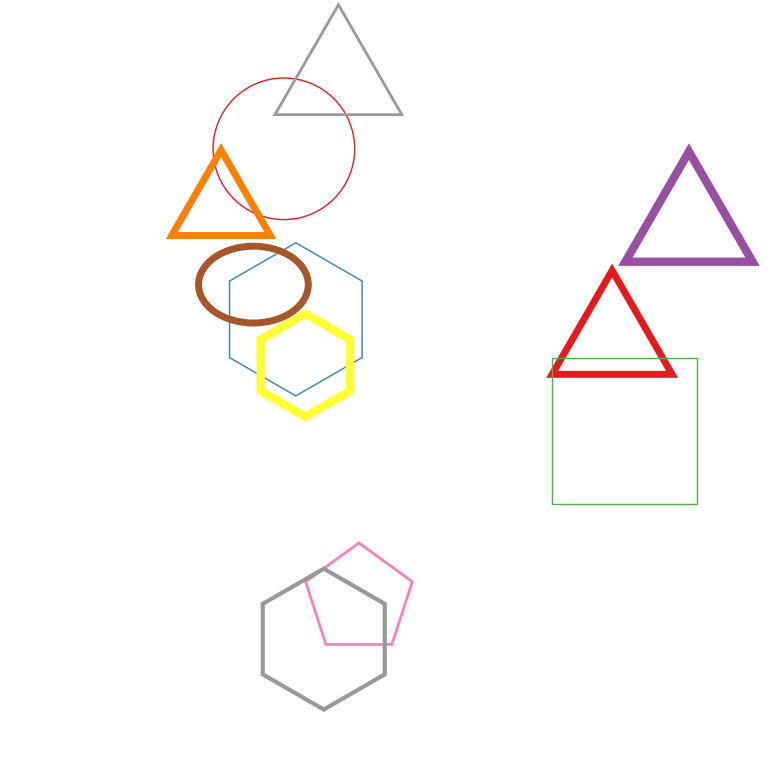[{"shape": "circle", "thickness": 0.5, "radius": 0.46, "center": [0.369, 0.807]}, {"shape": "triangle", "thickness": 2.5, "radius": 0.45, "center": [0.795, 0.559]}, {"shape": "hexagon", "thickness": 0.5, "radius": 0.5, "center": [0.384, 0.585]}, {"shape": "square", "thickness": 0.5, "radius": 0.47, "center": [0.811, 0.44]}, {"shape": "triangle", "thickness": 3, "radius": 0.48, "center": [0.895, 0.708]}, {"shape": "triangle", "thickness": 2.5, "radius": 0.37, "center": [0.287, 0.731]}, {"shape": "hexagon", "thickness": 3, "radius": 0.33, "center": [0.397, 0.526]}, {"shape": "oval", "thickness": 2.5, "radius": 0.36, "center": [0.329, 0.63]}, {"shape": "pentagon", "thickness": 1, "radius": 0.36, "center": [0.466, 0.222]}, {"shape": "triangle", "thickness": 1, "radius": 0.48, "center": [0.44, 0.899]}, {"shape": "hexagon", "thickness": 1.5, "radius": 0.46, "center": [0.42, 0.17]}]